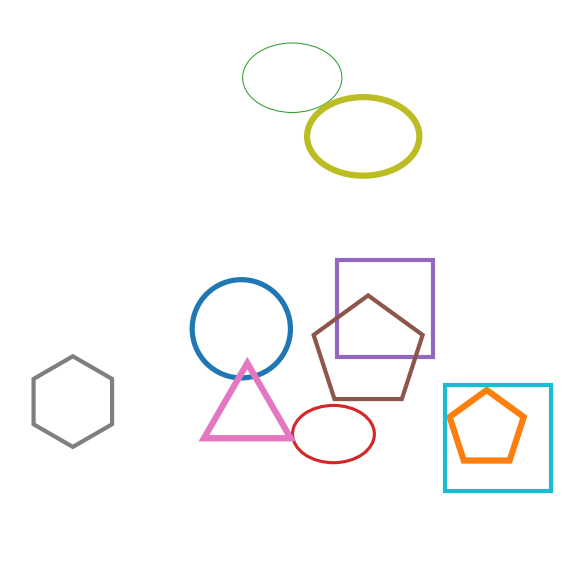[{"shape": "circle", "thickness": 2.5, "radius": 0.43, "center": [0.418, 0.43]}, {"shape": "pentagon", "thickness": 3, "radius": 0.34, "center": [0.843, 0.256]}, {"shape": "oval", "thickness": 0.5, "radius": 0.43, "center": [0.506, 0.865]}, {"shape": "oval", "thickness": 1.5, "radius": 0.35, "center": [0.577, 0.248]}, {"shape": "square", "thickness": 2, "radius": 0.42, "center": [0.666, 0.465]}, {"shape": "pentagon", "thickness": 2, "radius": 0.5, "center": [0.637, 0.388]}, {"shape": "triangle", "thickness": 3, "radius": 0.43, "center": [0.428, 0.284]}, {"shape": "hexagon", "thickness": 2, "radius": 0.39, "center": [0.126, 0.304]}, {"shape": "oval", "thickness": 3, "radius": 0.49, "center": [0.629, 0.763]}, {"shape": "square", "thickness": 2, "radius": 0.46, "center": [0.863, 0.24]}]